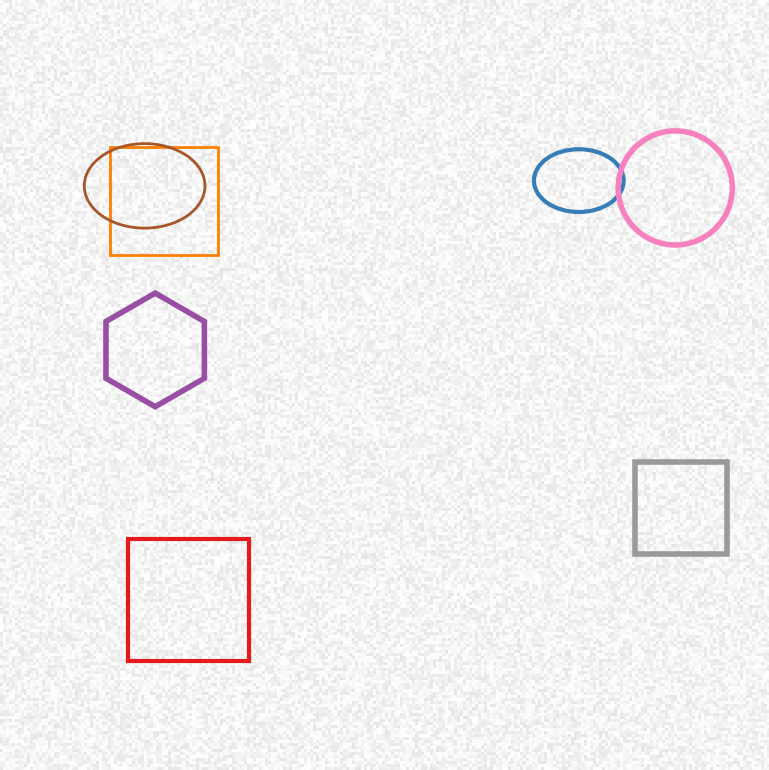[{"shape": "square", "thickness": 1.5, "radius": 0.39, "center": [0.245, 0.221]}, {"shape": "oval", "thickness": 1.5, "radius": 0.29, "center": [0.752, 0.765]}, {"shape": "hexagon", "thickness": 2, "radius": 0.37, "center": [0.202, 0.546]}, {"shape": "square", "thickness": 1, "radius": 0.35, "center": [0.213, 0.739]}, {"shape": "oval", "thickness": 1, "radius": 0.39, "center": [0.188, 0.759]}, {"shape": "circle", "thickness": 2, "radius": 0.37, "center": [0.877, 0.756]}, {"shape": "square", "thickness": 2, "radius": 0.3, "center": [0.884, 0.341]}]